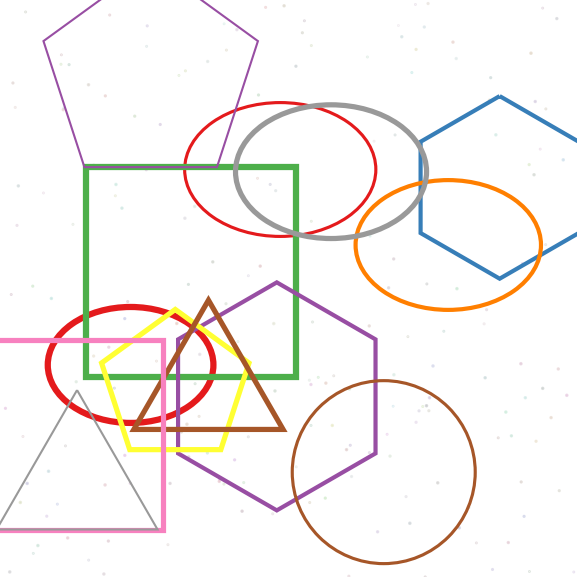[{"shape": "oval", "thickness": 3, "radius": 0.72, "center": [0.226, 0.367]}, {"shape": "oval", "thickness": 1.5, "radius": 0.83, "center": [0.485, 0.706]}, {"shape": "hexagon", "thickness": 2, "radius": 0.79, "center": [0.865, 0.675]}, {"shape": "square", "thickness": 3, "radius": 0.91, "center": [0.331, 0.529]}, {"shape": "pentagon", "thickness": 1, "radius": 0.98, "center": [0.261, 0.868]}, {"shape": "hexagon", "thickness": 2, "radius": 0.99, "center": [0.479, 0.313]}, {"shape": "oval", "thickness": 2, "radius": 0.8, "center": [0.776, 0.575]}, {"shape": "pentagon", "thickness": 2.5, "radius": 0.67, "center": [0.304, 0.329]}, {"shape": "circle", "thickness": 1.5, "radius": 0.79, "center": [0.664, 0.182]}, {"shape": "triangle", "thickness": 2.5, "radius": 0.75, "center": [0.361, 0.33]}, {"shape": "square", "thickness": 2.5, "radius": 0.82, "center": [0.117, 0.246]}, {"shape": "triangle", "thickness": 1, "radius": 0.8, "center": [0.133, 0.163]}, {"shape": "oval", "thickness": 2.5, "radius": 0.83, "center": [0.573, 0.702]}]